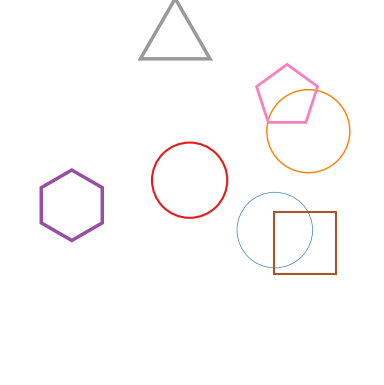[{"shape": "circle", "thickness": 1.5, "radius": 0.49, "center": [0.493, 0.532]}, {"shape": "circle", "thickness": 0.5, "radius": 0.49, "center": [0.714, 0.402]}, {"shape": "hexagon", "thickness": 2.5, "radius": 0.46, "center": [0.186, 0.467]}, {"shape": "circle", "thickness": 1, "radius": 0.54, "center": [0.801, 0.659]}, {"shape": "square", "thickness": 1.5, "radius": 0.4, "center": [0.792, 0.369]}, {"shape": "pentagon", "thickness": 2, "radius": 0.42, "center": [0.746, 0.75]}, {"shape": "triangle", "thickness": 2.5, "radius": 0.52, "center": [0.455, 0.899]}]